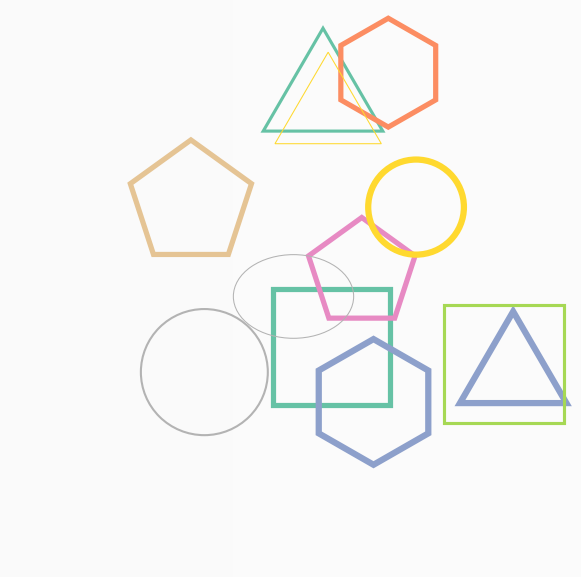[{"shape": "square", "thickness": 2.5, "radius": 0.5, "center": [0.57, 0.398]}, {"shape": "triangle", "thickness": 1.5, "radius": 0.59, "center": [0.556, 0.831]}, {"shape": "hexagon", "thickness": 2.5, "radius": 0.47, "center": [0.668, 0.873]}, {"shape": "triangle", "thickness": 3, "radius": 0.53, "center": [0.883, 0.354]}, {"shape": "hexagon", "thickness": 3, "radius": 0.54, "center": [0.643, 0.303]}, {"shape": "pentagon", "thickness": 2.5, "radius": 0.48, "center": [0.622, 0.526]}, {"shape": "square", "thickness": 1.5, "radius": 0.51, "center": [0.867, 0.369]}, {"shape": "triangle", "thickness": 0.5, "radius": 0.53, "center": [0.565, 0.803]}, {"shape": "circle", "thickness": 3, "radius": 0.41, "center": [0.716, 0.641]}, {"shape": "pentagon", "thickness": 2.5, "radius": 0.55, "center": [0.328, 0.647]}, {"shape": "oval", "thickness": 0.5, "radius": 0.52, "center": [0.505, 0.486]}, {"shape": "circle", "thickness": 1, "radius": 0.55, "center": [0.352, 0.355]}]